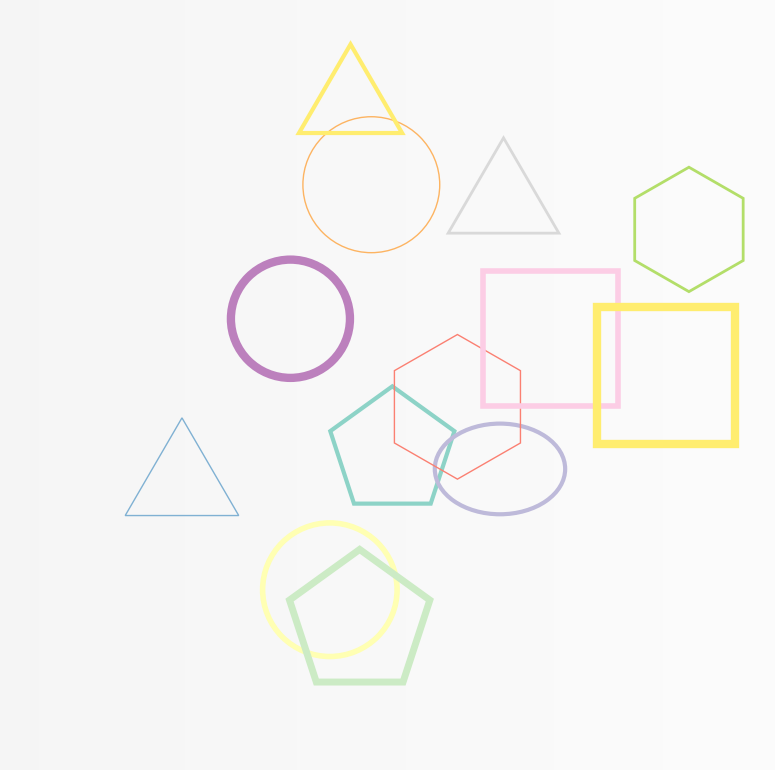[{"shape": "pentagon", "thickness": 1.5, "radius": 0.42, "center": [0.506, 0.414]}, {"shape": "circle", "thickness": 2, "radius": 0.43, "center": [0.426, 0.234]}, {"shape": "oval", "thickness": 1.5, "radius": 0.42, "center": [0.645, 0.391]}, {"shape": "hexagon", "thickness": 0.5, "radius": 0.47, "center": [0.59, 0.472]}, {"shape": "triangle", "thickness": 0.5, "radius": 0.42, "center": [0.235, 0.373]}, {"shape": "circle", "thickness": 0.5, "radius": 0.44, "center": [0.479, 0.76]}, {"shape": "hexagon", "thickness": 1, "radius": 0.4, "center": [0.889, 0.702]}, {"shape": "square", "thickness": 2, "radius": 0.44, "center": [0.71, 0.56]}, {"shape": "triangle", "thickness": 1, "radius": 0.41, "center": [0.65, 0.738]}, {"shape": "circle", "thickness": 3, "radius": 0.38, "center": [0.375, 0.586]}, {"shape": "pentagon", "thickness": 2.5, "radius": 0.48, "center": [0.464, 0.191]}, {"shape": "square", "thickness": 3, "radius": 0.45, "center": [0.859, 0.512]}, {"shape": "triangle", "thickness": 1.5, "radius": 0.38, "center": [0.452, 0.866]}]